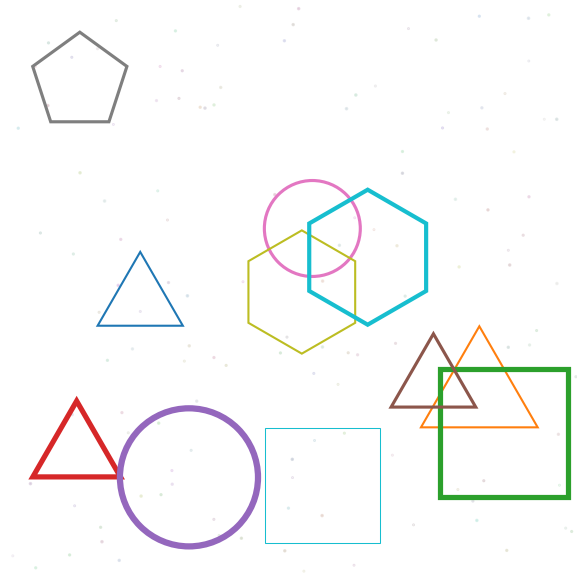[{"shape": "triangle", "thickness": 1, "radius": 0.43, "center": [0.243, 0.478]}, {"shape": "triangle", "thickness": 1, "radius": 0.58, "center": [0.83, 0.317]}, {"shape": "square", "thickness": 2.5, "radius": 0.55, "center": [0.872, 0.249]}, {"shape": "triangle", "thickness": 2.5, "radius": 0.44, "center": [0.133, 0.217]}, {"shape": "circle", "thickness": 3, "radius": 0.6, "center": [0.327, 0.173]}, {"shape": "triangle", "thickness": 1.5, "radius": 0.42, "center": [0.751, 0.337]}, {"shape": "circle", "thickness": 1.5, "radius": 0.42, "center": [0.541, 0.603]}, {"shape": "pentagon", "thickness": 1.5, "radius": 0.43, "center": [0.138, 0.858]}, {"shape": "hexagon", "thickness": 1, "radius": 0.53, "center": [0.523, 0.493]}, {"shape": "square", "thickness": 0.5, "radius": 0.5, "center": [0.559, 0.159]}, {"shape": "hexagon", "thickness": 2, "radius": 0.58, "center": [0.637, 0.554]}]